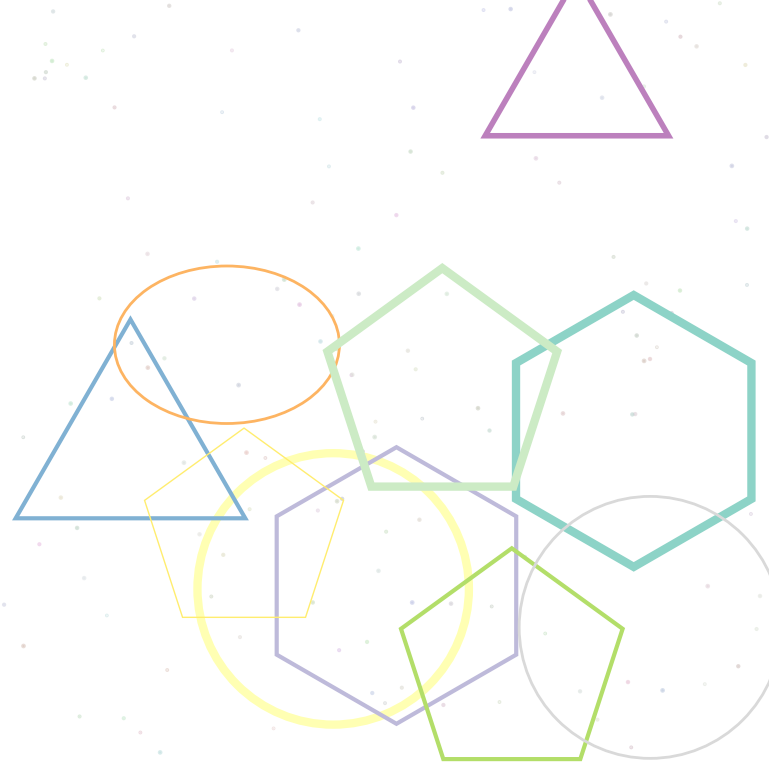[{"shape": "hexagon", "thickness": 3, "radius": 0.88, "center": [0.823, 0.44]}, {"shape": "circle", "thickness": 3, "radius": 0.88, "center": [0.433, 0.235]}, {"shape": "hexagon", "thickness": 1.5, "radius": 0.9, "center": [0.515, 0.24]}, {"shape": "triangle", "thickness": 1.5, "radius": 0.86, "center": [0.169, 0.413]}, {"shape": "oval", "thickness": 1, "radius": 0.73, "center": [0.295, 0.552]}, {"shape": "pentagon", "thickness": 1.5, "radius": 0.76, "center": [0.665, 0.137]}, {"shape": "circle", "thickness": 1, "radius": 0.85, "center": [0.844, 0.185]}, {"shape": "triangle", "thickness": 2, "radius": 0.69, "center": [0.749, 0.892]}, {"shape": "pentagon", "thickness": 3, "radius": 0.78, "center": [0.574, 0.495]}, {"shape": "pentagon", "thickness": 0.5, "radius": 0.68, "center": [0.317, 0.308]}]